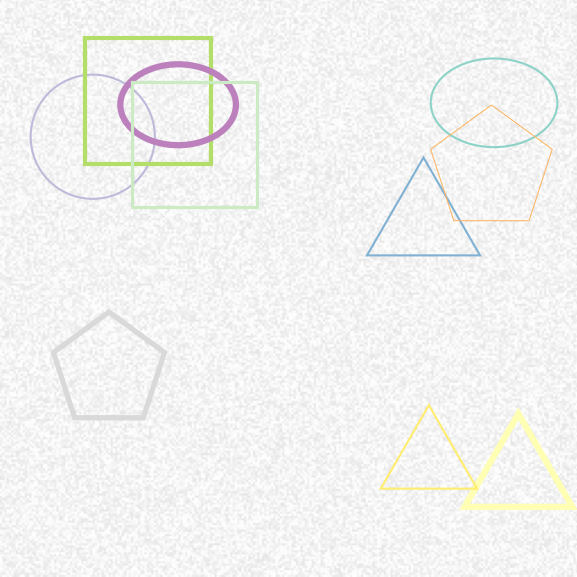[{"shape": "oval", "thickness": 1, "radius": 0.55, "center": [0.856, 0.821]}, {"shape": "triangle", "thickness": 3, "radius": 0.54, "center": [0.898, 0.175]}, {"shape": "circle", "thickness": 1, "radius": 0.54, "center": [0.161, 0.762]}, {"shape": "triangle", "thickness": 1, "radius": 0.56, "center": [0.733, 0.613]}, {"shape": "pentagon", "thickness": 0.5, "radius": 0.55, "center": [0.851, 0.706]}, {"shape": "square", "thickness": 2, "radius": 0.54, "center": [0.256, 0.824]}, {"shape": "pentagon", "thickness": 2.5, "radius": 0.51, "center": [0.189, 0.358]}, {"shape": "oval", "thickness": 3, "radius": 0.5, "center": [0.308, 0.818]}, {"shape": "square", "thickness": 1.5, "radius": 0.54, "center": [0.338, 0.748]}, {"shape": "triangle", "thickness": 1, "radius": 0.48, "center": [0.743, 0.201]}]